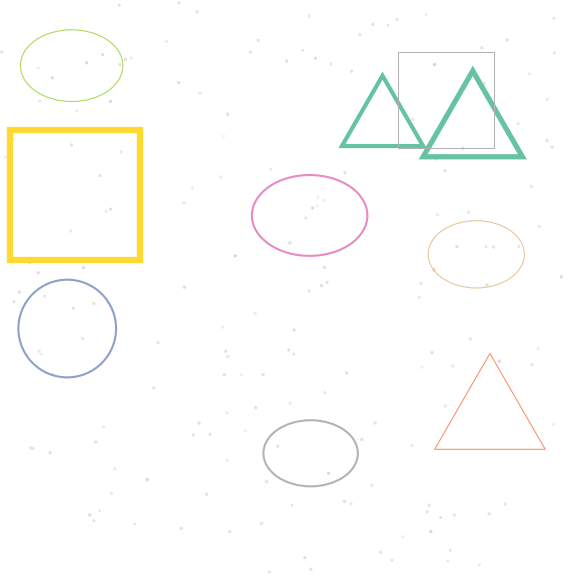[{"shape": "triangle", "thickness": 2, "radius": 0.41, "center": [0.662, 0.787]}, {"shape": "triangle", "thickness": 2.5, "radius": 0.5, "center": [0.819, 0.777]}, {"shape": "triangle", "thickness": 0.5, "radius": 0.55, "center": [0.848, 0.276]}, {"shape": "circle", "thickness": 1, "radius": 0.42, "center": [0.116, 0.43]}, {"shape": "oval", "thickness": 1, "radius": 0.5, "center": [0.536, 0.626]}, {"shape": "oval", "thickness": 0.5, "radius": 0.44, "center": [0.124, 0.885]}, {"shape": "square", "thickness": 3, "radius": 0.56, "center": [0.129, 0.661]}, {"shape": "oval", "thickness": 0.5, "radius": 0.42, "center": [0.825, 0.559]}, {"shape": "oval", "thickness": 1, "radius": 0.41, "center": [0.538, 0.214]}, {"shape": "square", "thickness": 0.5, "radius": 0.41, "center": [0.772, 0.826]}]